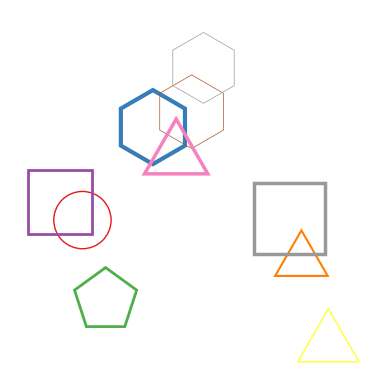[{"shape": "circle", "thickness": 1, "radius": 0.37, "center": [0.214, 0.428]}, {"shape": "hexagon", "thickness": 3, "radius": 0.48, "center": [0.397, 0.67]}, {"shape": "pentagon", "thickness": 2, "radius": 0.42, "center": [0.274, 0.22]}, {"shape": "square", "thickness": 2, "radius": 0.42, "center": [0.157, 0.474]}, {"shape": "triangle", "thickness": 1.5, "radius": 0.39, "center": [0.783, 0.323]}, {"shape": "triangle", "thickness": 1, "radius": 0.46, "center": [0.853, 0.106]}, {"shape": "hexagon", "thickness": 0.5, "radius": 0.48, "center": [0.498, 0.71]}, {"shape": "triangle", "thickness": 2.5, "radius": 0.47, "center": [0.458, 0.596]}, {"shape": "square", "thickness": 2.5, "radius": 0.46, "center": [0.751, 0.433]}, {"shape": "hexagon", "thickness": 0.5, "radius": 0.46, "center": [0.529, 0.824]}]